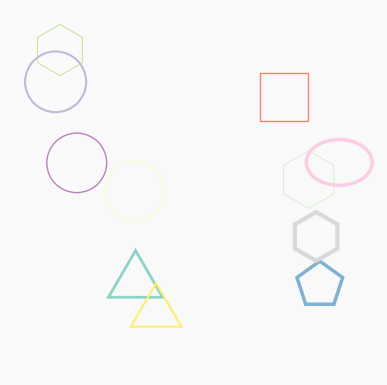[{"shape": "triangle", "thickness": 2, "radius": 0.4, "center": [0.35, 0.268]}, {"shape": "circle", "thickness": 0.5, "radius": 0.38, "center": [0.346, 0.505]}, {"shape": "circle", "thickness": 1.5, "radius": 0.39, "center": [0.144, 0.787]}, {"shape": "square", "thickness": 1, "radius": 0.31, "center": [0.734, 0.748]}, {"shape": "pentagon", "thickness": 2.5, "radius": 0.31, "center": [0.825, 0.26]}, {"shape": "hexagon", "thickness": 0.5, "radius": 0.33, "center": [0.155, 0.87]}, {"shape": "oval", "thickness": 2.5, "radius": 0.42, "center": [0.875, 0.578]}, {"shape": "hexagon", "thickness": 3, "radius": 0.32, "center": [0.816, 0.386]}, {"shape": "circle", "thickness": 1, "radius": 0.39, "center": [0.198, 0.577]}, {"shape": "hexagon", "thickness": 0.5, "radius": 0.37, "center": [0.797, 0.533]}, {"shape": "triangle", "thickness": 1.5, "radius": 0.38, "center": [0.403, 0.189]}]